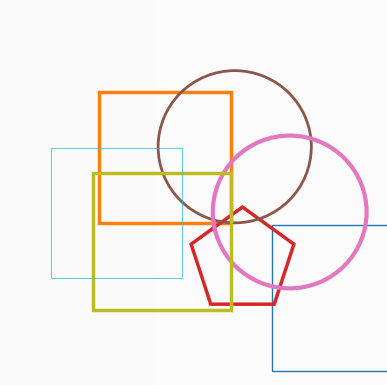[{"shape": "square", "thickness": 1, "radius": 0.95, "center": [0.891, 0.225]}, {"shape": "square", "thickness": 2.5, "radius": 0.85, "center": [0.425, 0.592]}, {"shape": "pentagon", "thickness": 2.5, "radius": 0.7, "center": [0.626, 0.323]}, {"shape": "circle", "thickness": 2, "radius": 0.99, "center": [0.606, 0.619]}, {"shape": "circle", "thickness": 3, "radius": 0.99, "center": [0.748, 0.449]}, {"shape": "square", "thickness": 2.5, "radius": 0.89, "center": [0.417, 0.373]}, {"shape": "square", "thickness": 0.5, "radius": 0.84, "center": [0.301, 0.448]}]